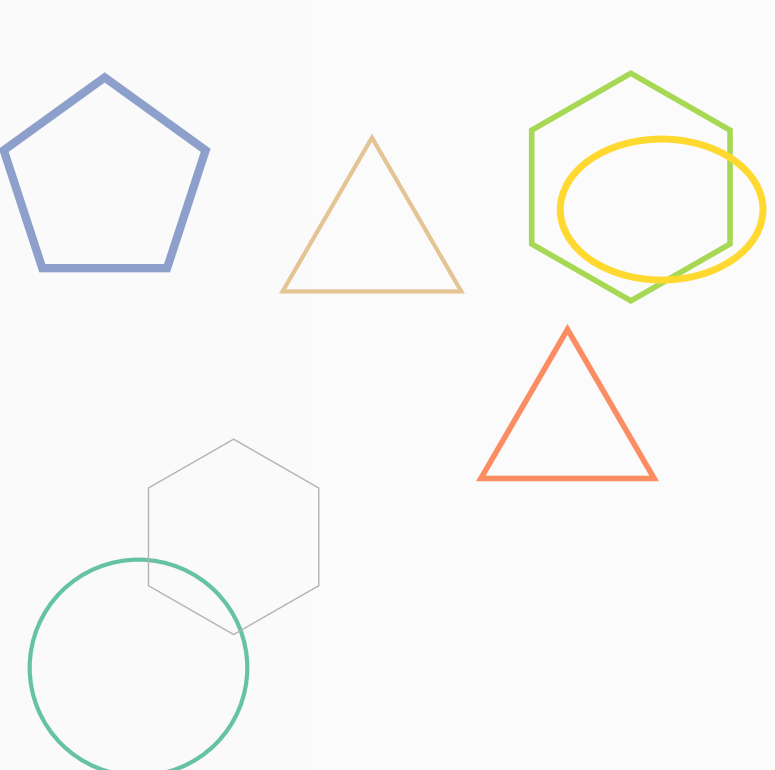[{"shape": "circle", "thickness": 1.5, "radius": 0.7, "center": [0.179, 0.133]}, {"shape": "triangle", "thickness": 2, "radius": 0.65, "center": [0.732, 0.443]}, {"shape": "pentagon", "thickness": 3, "radius": 0.68, "center": [0.135, 0.763]}, {"shape": "hexagon", "thickness": 2, "radius": 0.74, "center": [0.814, 0.757]}, {"shape": "oval", "thickness": 2.5, "radius": 0.65, "center": [0.854, 0.728]}, {"shape": "triangle", "thickness": 1.5, "radius": 0.67, "center": [0.48, 0.688]}, {"shape": "hexagon", "thickness": 0.5, "radius": 0.63, "center": [0.301, 0.303]}]